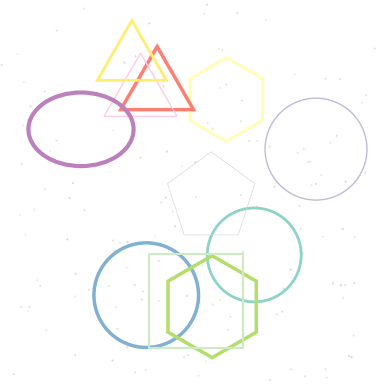[{"shape": "circle", "thickness": 2, "radius": 0.61, "center": [0.66, 0.338]}, {"shape": "hexagon", "thickness": 2, "radius": 0.54, "center": [0.588, 0.742]}, {"shape": "circle", "thickness": 1, "radius": 0.66, "center": [0.821, 0.613]}, {"shape": "triangle", "thickness": 2.5, "radius": 0.55, "center": [0.408, 0.77]}, {"shape": "circle", "thickness": 2.5, "radius": 0.68, "center": [0.38, 0.233]}, {"shape": "hexagon", "thickness": 2.5, "radius": 0.66, "center": [0.551, 0.203]}, {"shape": "triangle", "thickness": 1, "radius": 0.55, "center": [0.365, 0.752]}, {"shape": "pentagon", "thickness": 0.5, "radius": 0.6, "center": [0.549, 0.486]}, {"shape": "oval", "thickness": 3, "radius": 0.68, "center": [0.21, 0.664]}, {"shape": "square", "thickness": 1.5, "radius": 0.61, "center": [0.509, 0.218]}, {"shape": "triangle", "thickness": 2, "radius": 0.52, "center": [0.342, 0.843]}]